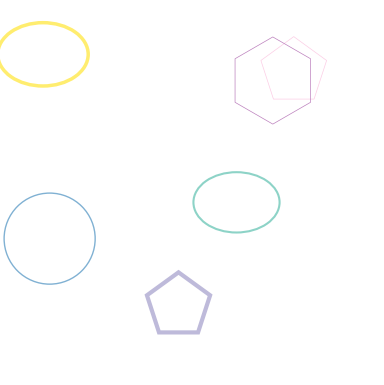[{"shape": "oval", "thickness": 1.5, "radius": 0.56, "center": [0.614, 0.474]}, {"shape": "pentagon", "thickness": 3, "radius": 0.43, "center": [0.464, 0.206]}, {"shape": "circle", "thickness": 1, "radius": 0.59, "center": [0.129, 0.38]}, {"shape": "pentagon", "thickness": 0.5, "radius": 0.45, "center": [0.763, 0.815]}, {"shape": "hexagon", "thickness": 0.5, "radius": 0.57, "center": [0.709, 0.791]}, {"shape": "oval", "thickness": 2.5, "radius": 0.59, "center": [0.112, 0.859]}]